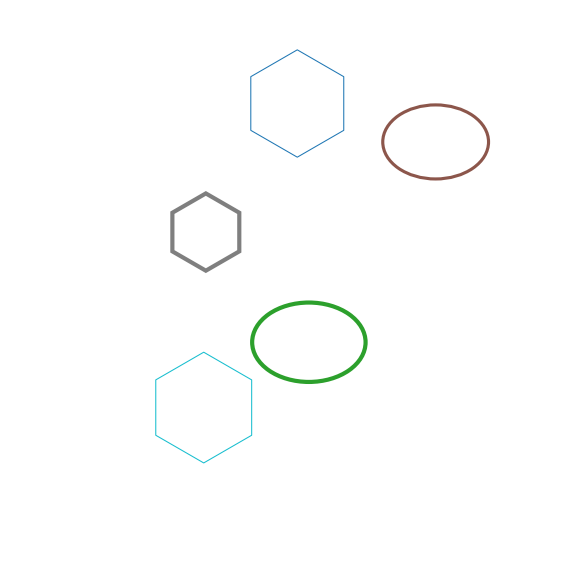[{"shape": "hexagon", "thickness": 0.5, "radius": 0.46, "center": [0.515, 0.82]}, {"shape": "oval", "thickness": 2, "radius": 0.49, "center": [0.535, 0.407]}, {"shape": "oval", "thickness": 1.5, "radius": 0.46, "center": [0.754, 0.753]}, {"shape": "hexagon", "thickness": 2, "radius": 0.33, "center": [0.356, 0.597]}, {"shape": "hexagon", "thickness": 0.5, "radius": 0.48, "center": [0.353, 0.293]}]